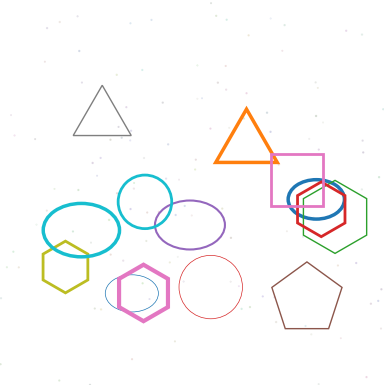[{"shape": "oval", "thickness": 0.5, "radius": 0.34, "center": [0.342, 0.238]}, {"shape": "oval", "thickness": 2.5, "radius": 0.37, "center": [0.822, 0.482]}, {"shape": "triangle", "thickness": 2.5, "radius": 0.46, "center": [0.64, 0.624]}, {"shape": "hexagon", "thickness": 1, "radius": 0.47, "center": [0.87, 0.437]}, {"shape": "hexagon", "thickness": 2, "radius": 0.36, "center": [0.834, 0.456]}, {"shape": "circle", "thickness": 0.5, "radius": 0.41, "center": [0.547, 0.254]}, {"shape": "oval", "thickness": 1.5, "radius": 0.45, "center": [0.493, 0.416]}, {"shape": "pentagon", "thickness": 1, "radius": 0.48, "center": [0.797, 0.224]}, {"shape": "hexagon", "thickness": 3, "radius": 0.37, "center": [0.373, 0.239]}, {"shape": "square", "thickness": 2, "radius": 0.34, "center": [0.772, 0.532]}, {"shape": "triangle", "thickness": 1, "radius": 0.44, "center": [0.265, 0.691]}, {"shape": "hexagon", "thickness": 2, "radius": 0.34, "center": [0.17, 0.306]}, {"shape": "oval", "thickness": 2.5, "radius": 0.5, "center": [0.211, 0.402]}, {"shape": "circle", "thickness": 2, "radius": 0.35, "center": [0.376, 0.476]}]